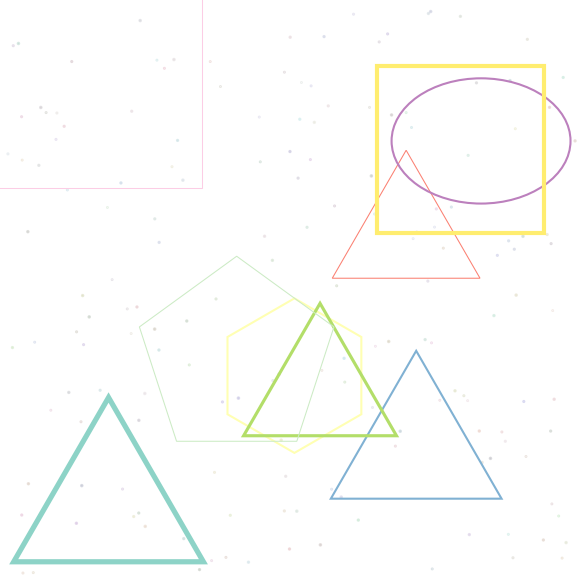[{"shape": "triangle", "thickness": 2.5, "radius": 0.95, "center": [0.188, 0.121]}, {"shape": "hexagon", "thickness": 1, "radius": 0.67, "center": [0.51, 0.349]}, {"shape": "triangle", "thickness": 0.5, "radius": 0.74, "center": [0.703, 0.591]}, {"shape": "triangle", "thickness": 1, "radius": 0.85, "center": [0.721, 0.221]}, {"shape": "triangle", "thickness": 1.5, "radius": 0.76, "center": [0.554, 0.321]}, {"shape": "square", "thickness": 0.5, "radius": 0.91, "center": [0.168, 0.855]}, {"shape": "oval", "thickness": 1, "radius": 0.77, "center": [0.833, 0.755]}, {"shape": "pentagon", "thickness": 0.5, "radius": 0.89, "center": [0.41, 0.378]}, {"shape": "square", "thickness": 2, "radius": 0.72, "center": [0.797, 0.74]}]